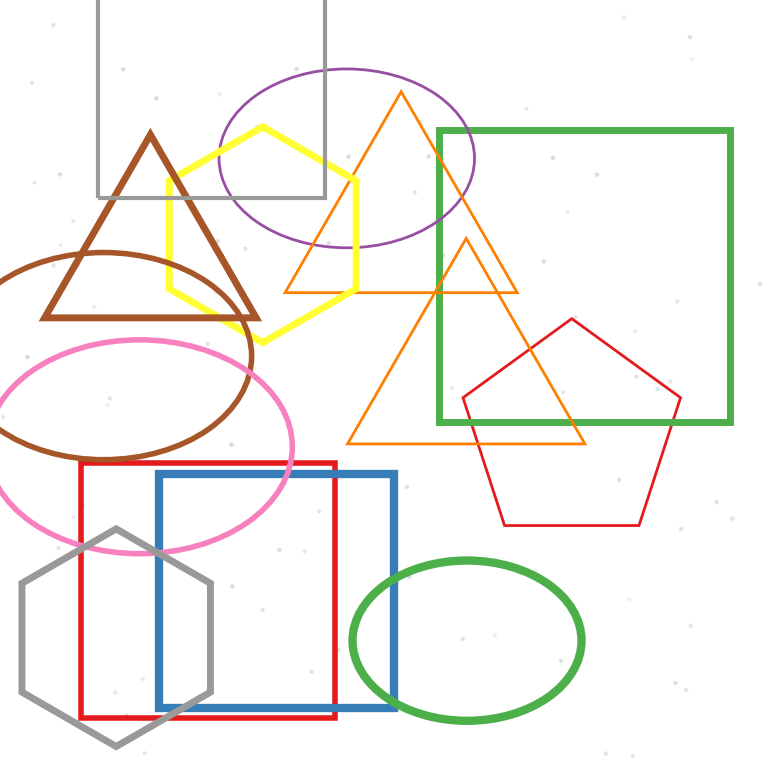[{"shape": "pentagon", "thickness": 1, "radius": 0.74, "center": [0.743, 0.438]}, {"shape": "square", "thickness": 2, "radius": 0.83, "center": [0.27, 0.233]}, {"shape": "square", "thickness": 3, "radius": 0.76, "center": [0.359, 0.233]}, {"shape": "oval", "thickness": 3, "radius": 0.74, "center": [0.607, 0.168]}, {"shape": "square", "thickness": 2.5, "radius": 0.95, "center": [0.759, 0.641]}, {"shape": "oval", "thickness": 1, "radius": 0.83, "center": [0.45, 0.794]}, {"shape": "triangle", "thickness": 1, "radius": 0.89, "center": [0.605, 0.512]}, {"shape": "triangle", "thickness": 1, "radius": 0.87, "center": [0.521, 0.707]}, {"shape": "hexagon", "thickness": 2.5, "radius": 0.7, "center": [0.341, 0.695]}, {"shape": "triangle", "thickness": 2.5, "radius": 0.79, "center": [0.195, 0.666]}, {"shape": "oval", "thickness": 2, "radius": 0.96, "center": [0.135, 0.538]}, {"shape": "oval", "thickness": 2, "radius": 0.99, "center": [0.181, 0.42]}, {"shape": "hexagon", "thickness": 2.5, "radius": 0.71, "center": [0.151, 0.172]}, {"shape": "square", "thickness": 1.5, "radius": 0.74, "center": [0.275, 0.89]}]